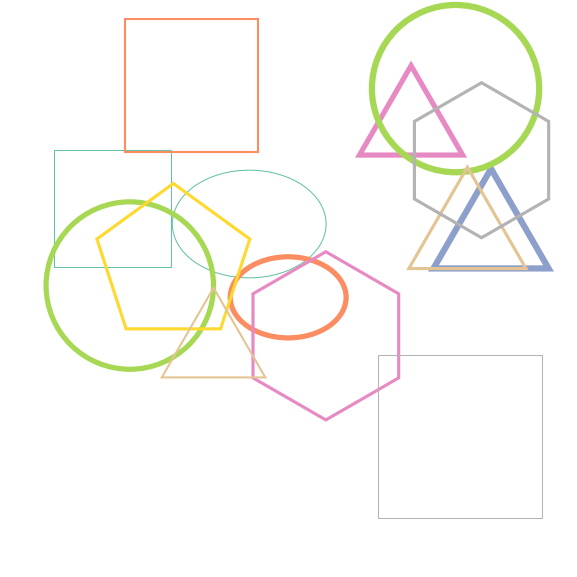[{"shape": "square", "thickness": 0.5, "radius": 0.51, "center": [0.194, 0.638]}, {"shape": "oval", "thickness": 0.5, "radius": 0.67, "center": [0.432, 0.611]}, {"shape": "square", "thickness": 1, "radius": 0.58, "center": [0.331, 0.852]}, {"shape": "oval", "thickness": 2.5, "radius": 0.5, "center": [0.499, 0.484]}, {"shape": "triangle", "thickness": 3, "radius": 0.58, "center": [0.85, 0.592]}, {"shape": "hexagon", "thickness": 1.5, "radius": 0.73, "center": [0.564, 0.418]}, {"shape": "triangle", "thickness": 2.5, "radius": 0.52, "center": [0.712, 0.782]}, {"shape": "circle", "thickness": 2.5, "radius": 0.72, "center": [0.225, 0.505]}, {"shape": "circle", "thickness": 3, "radius": 0.72, "center": [0.789, 0.846]}, {"shape": "pentagon", "thickness": 1.5, "radius": 0.7, "center": [0.3, 0.542]}, {"shape": "triangle", "thickness": 1, "radius": 0.52, "center": [0.37, 0.397]}, {"shape": "triangle", "thickness": 1.5, "radius": 0.59, "center": [0.809, 0.593]}, {"shape": "square", "thickness": 0.5, "radius": 0.71, "center": [0.797, 0.243]}, {"shape": "hexagon", "thickness": 1.5, "radius": 0.67, "center": [0.834, 0.722]}]